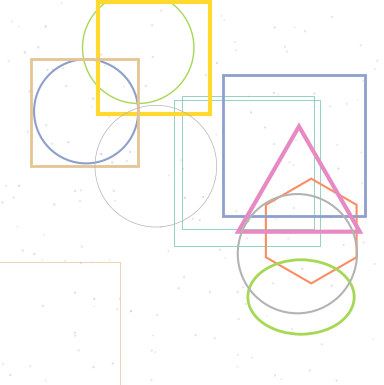[{"shape": "square", "thickness": 0.5, "radius": 0.86, "center": [0.644, 0.578]}, {"shape": "square", "thickness": 0.5, "radius": 0.95, "center": [0.642, 0.55]}, {"shape": "hexagon", "thickness": 1.5, "radius": 0.68, "center": [0.808, 0.4]}, {"shape": "square", "thickness": 2, "radius": 0.92, "center": [0.764, 0.623]}, {"shape": "circle", "thickness": 1.5, "radius": 0.68, "center": [0.224, 0.711]}, {"shape": "triangle", "thickness": 3, "radius": 0.91, "center": [0.777, 0.489]}, {"shape": "circle", "thickness": 1, "radius": 0.72, "center": [0.359, 0.876]}, {"shape": "oval", "thickness": 2, "radius": 0.69, "center": [0.782, 0.229]}, {"shape": "square", "thickness": 3, "radius": 0.73, "center": [0.401, 0.85]}, {"shape": "square", "thickness": 2, "radius": 0.7, "center": [0.219, 0.708]}, {"shape": "square", "thickness": 0.5, "radius": 0.84, "center": [0.144, 0.152]}, {"shape": "circle", "thickness": 0.5, "radius": 0.79, "center": [0.405, 0.568]}, {"shape": "circle", "thickness": 1.5, "radius": 0.77, "center": [0.772, 0.341]}]